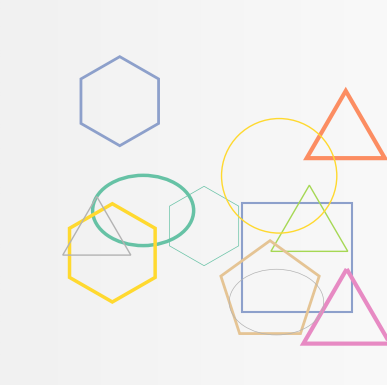[{"shape": "oval", "thickness": 2.5, "radius": 0.65, "center": [0.369, 0.453]}, {"shape": "hexagon", "thickness": 0.5, "radius": 0.52, "center": [0.527, 0.413]}, {"shape": "triangle", "thickness": 3, "radius": 0.58, "center": [0.892, 0.647]}, {"shape": "hexagon", "thickness": 2, "radius": 0.58, "center": [0.309, 0.737]}, {"shape": "square", "thickness": 1.5, "radius": 0.71, "center": [0.767, 0.331]}, {"shape": "triangle", "thickness": 3, "radius": 0.65, "center": [0.895, 0.172]}, {"shape": "triangle", "thickness": 1, "radius": 0.57, "center": [0.798, 0.404]}, {"shape": "circle", "thickness": 1, "radius": 0.74, "center": [0.72, 0.543]}, {"shape": "hexagon", "thickness": 2.5, "radius": 0.64, "center": [0.29, 0.343]}, {"shape": "pentagon", "thickness": 2, "radius": 0.67, "center": [0.697, 0.242]}, {"shape": "triangle", "thickness": 1, "radius": 0.51, "center": [0.25, 0.388]}, {"shape": "oval", "thickness": 0.5, "radius": 0.61, "center": [0.713, 0.215]}]